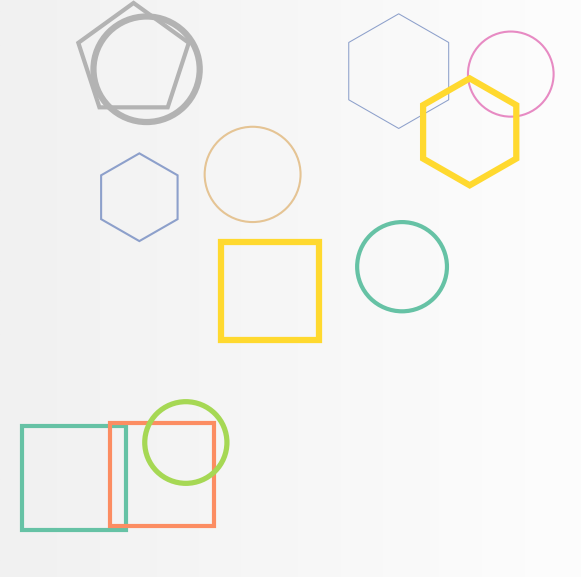[{"shape": "circle", "thickness": 2, "radius": 0.39, "center": [0.692, 0.537]}, {"shape": "square", "thickness": 2, "radius": 0.45, "center": [0.128, 0.172]}, {"shape": "square", "thickness": 2, "radius": 0.45, "center": [0.279, 0.177]}, {"shape": "hexagon", "thickness": 1, "radius": 0.38, "center": [0.24, 0.658]}, {"shape": "hexagon", "thickness": 0.5, "radius": 0.5, "center": [0.686, 0.876]}, {"shape": "circle", "thickness": 1, "radius": 0.37, "center": [0.879, 0.871]}, {"shape": "circle", "thickness": 2.5, "radius": 0.35, "center": [0.32, 0.233]}, {"shape": "square", "thickness": 3, "radius": 0.42, "center": [0.464, 0.495]}, {"shape": "hexagon", "thickness": 3, "radius": 0.46, "center": [0.808, 0.771]}, {"shape": "circle", "thickness": 1, "radius": 0.41, "center": [0.435, 0.697]}, {"shape": "circle", "thickness": 3, "radius": 0.46, "center": [0.252, 0.879]}, {"shape": "pentagon", "thickness": 2, "radius": 0.5, "center": [0.23, 0.894]}]